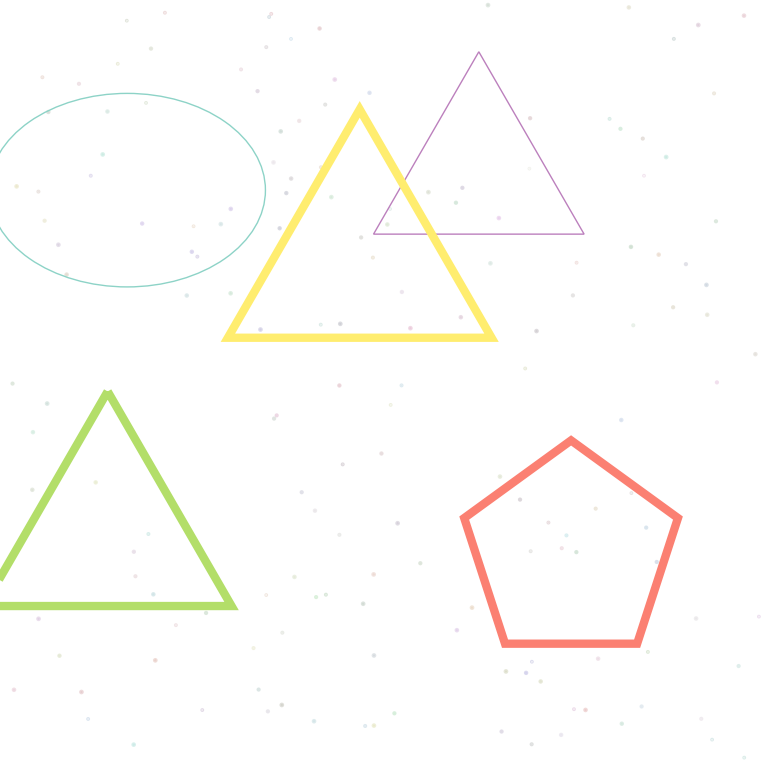[{"shape": "oval", "thickness": 0.5, "radius": 0.9, "center": [0.165, 0.753]}, {"shape": "pentagon", "thickness": 3, "radius": 0.73, "center": [0.742, 0.282]}, {"shape": "triangle", "thickness": 3, "radius": 0.93, "center": [0.14, 0.306]}, {"shape": "triangle", "thickness": 0.5, "radius": 0.79, "center": [0.622, 0.775]}, {"shape": "triangle", "thickness": 3, "radius": 0.99, "center": [0.467, 0.66]}]